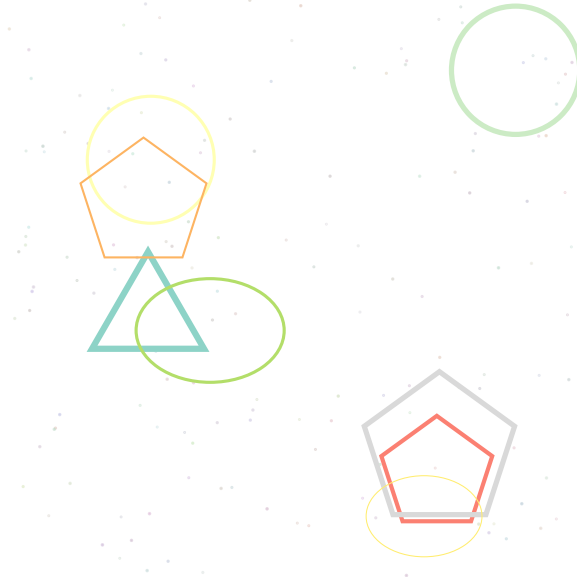[{"shape": "triangle", "thickness": 3, "radius": 0.56, "center": [0.256, 0.451]}, {"shape": "circle", "thickness": 1.5, "radius": 0.55, "center": [0.261, 0.723]}, {"shape": "pentagon", "thickness": 2, "radius": 0.5, "center": [0.756, 0.178]}, {"shape": "pentagon", "thickness": 1, "radius": 0.57, "center": [0.249, 0.646]}, {"shape": "oval", "thickness": 1.5, "radius": 0.64, "center": [0.364, 0.427]}, {"shape": "pentagon", "thickness": 2.5, "radius": 0.68, "center": [0.761, 0.219]}, {"shape": "circle", "thickness": 2.5, "radius": 0.56, "center": [0.893, 0.877]}, {"shape": "oval", "thickness": 0.5, "radius": 0.5, "center": [0.734, 0.105]}]